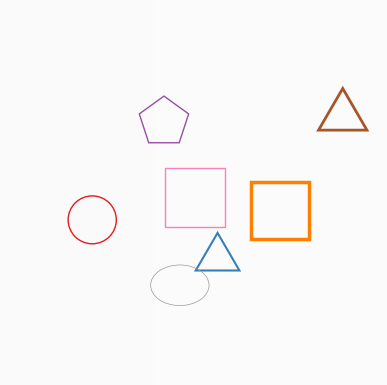[{"shape": "circle", "thickness": 1, "radius": 0.31, "center": [0.238, 0.429]}, {"shape": "triangle", "thickness": 1.5, "radius": 0.33, "center": [0.561, 0.33]}, {"shape": "pentagon", "thickness": 1, "radius": 0.33, "center": [0.423, 0.683]}, {"shape": "square", "thickness": 2.5, "radius": 0.37, "center": [0.722, 0.454]}, {"shape": "triangle", "thickness": 2, "radius": 0.36, "center": [0.884, 0.698]}, {"shape": "square", "thickness": 1, "radius": 0.38, "center": [0.503, 0.487]}, {"shape": "oval", "thickness": 0.5, "radius": 0.38, "center": [0.464, 0.259]}]